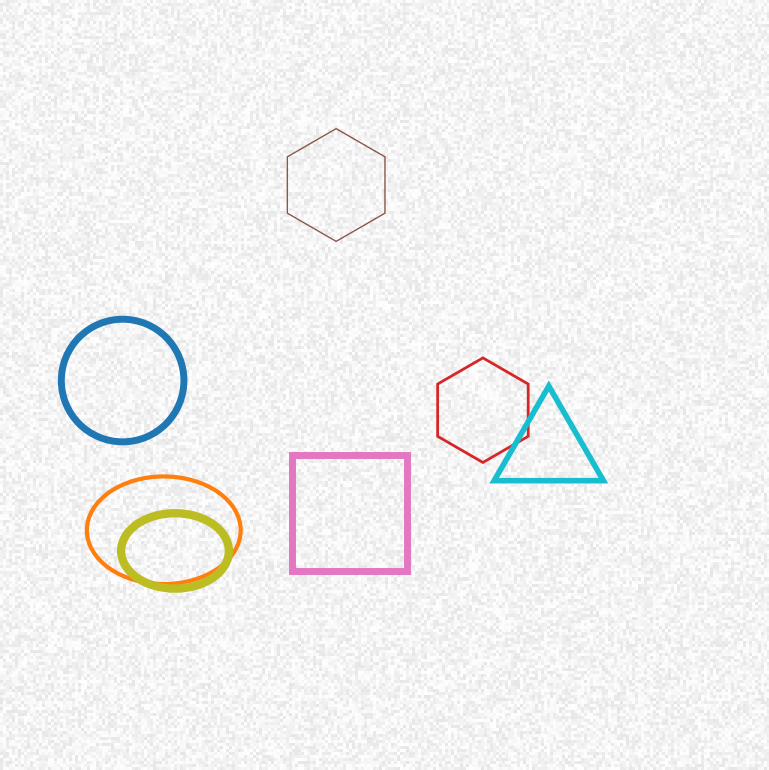[{"shape": "circle", "thickness": 2.5, "radius": 0.4, "center": [0.159, 0.506]}, {"shape": "oval", "thickness": 1.5, "radius": 0.5, "center": [0.213, 0.311]}, {"shape": "hexagon", "thickness": 1, "radius": 0.34, "center": [0.627, 0.467]}, {"shape": "hexagon", "thickness": 0.5, "radius": 0.37, "center": [0.437, 0.76]}, {"shape": "square", "thickness": 2.5, "radius": 0.37, "center": [0.454, 0.334]}, {"shape": "oval", "thickness": 3, "radius": 0.35, "center": [0.227, 0.285]}, {"shape": "triangle", "thickness": 2, "radius": 0.41, "center": [0.713, 0.417]}]